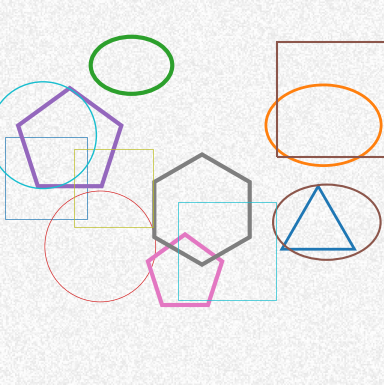[{"shape": "triangle", "thickness": 2, "radius": 0.55, "center": [0.826, 0.407]}, {"shape": "square", "thickness": 0.5, "radius": 0.54, "center": [0.119, 0.537]}, {"shape": "oval", "thickness": 2, "radius": 0.75, "center": [0.84, 0.675]}, {"shape": "oval", "thickness": 3, "radius": 0.53, "center": [0.342, 0.83]}, {"shape": "circle", "thickness": 0.5, "radius": 0.72, "center": [0.26, 0.36]}, {"shape": "pentagon", "thickness": 3, "radius": 0.7, "center": [0.181, 0.63]}, {"shape": "square", "thickness": 1.5, "radius": 0.75, "center": [0.868, 0.743]}, {"shape": "oval", "thickness": 1.5, "radius": 0.7, "center": [0.849, 0.423]}, {"shape": "pentagon", "thickness": 3, "radius": 0.51, "center": [0.481, 0.29]}, {"shape": "hexagon", "thickness": 3, "radius": 0.72, "center": [0.525, 0.456]}, {"shape": "square", "thickness": 0.5, "radius": 0.51, "center": [0.295, 0.512]}, {"shape": "square", "thickness": 0.5, "radius": 0.63, "center": [0.59, 0.347]}, {"shape": "circle", "thickness": 1, "radius": 0.69, "center": [0.112, 0.649]}]